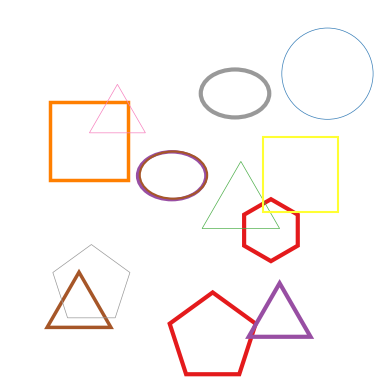[{"shape": "pentagon", "thickness": 3, "radius": 0.59, "center": [0.552, 0.123]}, {"shape": "hexagon", "thickness": 3, "radius": 0.4, "center": [0.704, 0.402]}, {"shape": "circle", "thickness": 0.5, "radius": 0.59, "center": [0.851, 0.809]}, {"shape": "triangle", "thickness": 0.5, "radius": 0.58, "center": [0.626, 0.465]}, {"shape": "oval", "thickness": 2.5, "radius": 0.44, "center": [0.446, 0.544]}, {"shape": "triangle", "thickness": 3, "radius": 0.46, "center": [0.726, 0.172]}, {"shape": "square", "thickness": 2.5, "radius": 0.51, "center": [0.231, 0.635]}, {"shape": "square", "thickness": 1.5, "radius": 0.48, "center": [0.781, 0.546]}, {"shape": "triangle", "thickness": 2.5, "radius": 0.48, "center": [0.205, 0.197]}, {"shape": "oval", "thickness": 1.5, "radius": 0.44, "center": [0.451, 0.545]}, {"shape": "triangle", "thickness": 0.5, "radius": 0.42, "center": [0.305, 0.697]}, {"shape": "pentagon", "thickness": 0.5, "radius": 0.53, "center": [0.237, 0.26]}, {"shape": "oval", "thickness": 3, "radius": 0.44, "center": [0.61, 0.757]}]